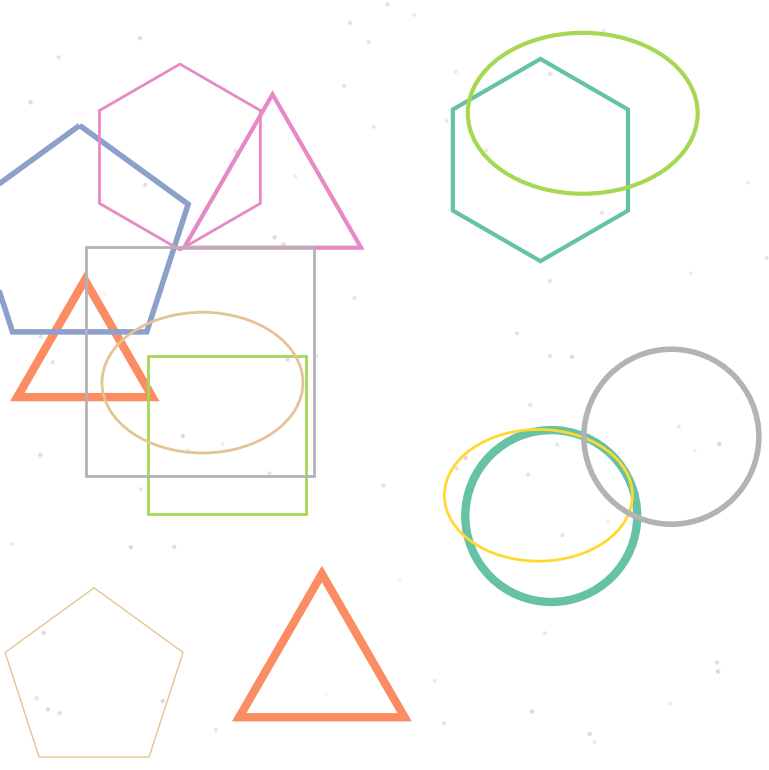[{"shape": "circle", "thickness": 3, "radius": 0.56, "center": [0.716, 0.33]}, {"shape": "hexagon", "thickness": 1.5, "radius": 0.66, "center": [0.702, 0.792]}, {"shape": "triangle", "thickness": 3, "radius": 0.51, "center": [0.11, 0.535]}, {"shape": "triangle", "thickness": 3, "radius": 0.62, "center": [0.418, 0.131]}, {"shape": "pentagon", "thickness": 2, "radius": 0.74, "center": [0.103, 0.689]}, {"shape": "hexagon", "thickness": 1, "radius": 0.6, "center": [0.234, 0.796]}, {"shape": "triangle", "thickness": 1.5, "radius": 0.66, "center": [0.354, 0.745]}, {"shape": "oval", "thickness": 1.5, "radius": 0.75, "center": [0.757, 0.853]}, {"shape": "square", "thickness": 1, "radius": 0.51, "center": [0.295, 0.435]}, {"shape": "oval", "thickness": 1, "radius": 0.61, "center": [0.699, 0.357]}, {"shape": "oval", "thickness": 1, "radius": 0.65, "center": [0.263, 0.503]}, {"shape": "pentagon", "thickness": 0.5, "radius": 0.61, "center": [0.122, 0.115]}, {"shape": "circle", "thickness": 2, "radius": 0.57, "center": [0.872, 0.433]}, {"shape": "square", "thickness": 1, "radius": 0.74, "center": [0.26, 0.53]}]